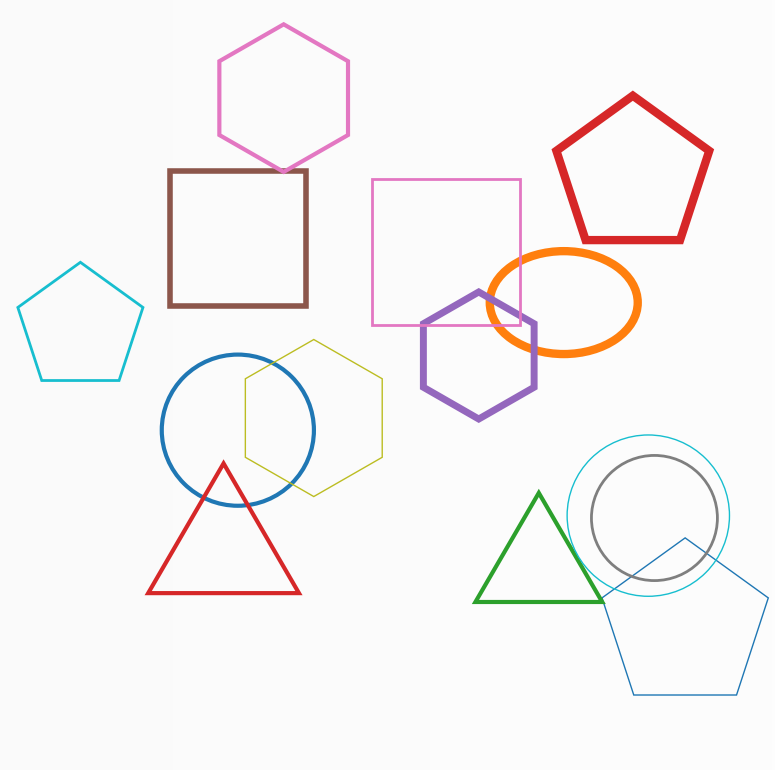[{"shape": "circle", "thickness": 1.5, "radius": 0.49, "center": [0.307, 0.441]}, {"shape": "pentagon", "thickness": 0.5, "radius": 0.56, "center": [0.884, 0.189]}, {"shape": "oval", "thickness": 3, "radius": 0.48, "center": [0.727, 0.607]}, {"shape": "triangle", "thickness": 1.5, "radius": 0.47, "center": [0.695, 0.265]}, {"shape": "triangle", "thickness": 1.5, "radius": 0.56, "center": [0.288, 0.286]}, {"shape": "pentagon", "thickness": 3, "radius": 0.52, "center": [0.817, 0.772]}, {"shape": "hexagon", "thickness": 2.5, "radius": 0.41, "center": [0.618, 0.538]}, {"shape": "square", "thickness": 2, "radius": 0.44, "center": [0.307, 0.69]}, {"shape": "square", "thickness": 1, "radius": 0.48, "center": [0.576, 0.673]}, {"shape": "hexagon", "thickness": 1.5, "radius": 0.48, "center": [0.366, 0.873]}, {"shape": "circle", "thickness": 1, "radius": 0.41, "center": [0.844, 0.327]}, {"shape": "hexagon", "thickness": 0.5, "radius": 0.51, "center": [0.405, 0.457]}, {"shape": "circle", "thickness": 0.5, "radius": 0.52, "center": [0.837, 0.33]}, {"shape": "pentagon", "thickness": 1, "radius": 0.42, "center": [0.104, 0.574]}]